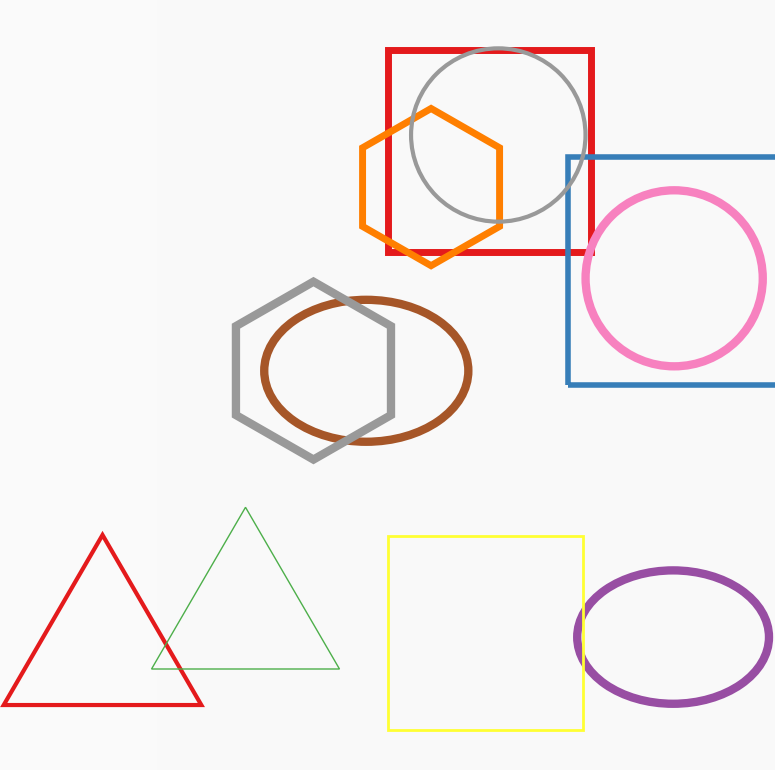[{"shape": "square", "thickness": 2.5, "radius": 0.66, "center": [0.632, 0.804]}, {"shape": "triangle", "thickness": 1.5, "radius": 0.74, "center": [0.132, 0.158]}, {"shape": "square", "thickness": 2, "radius": 0.74, "center": [0.881, 0.648]}, {"shape": "triangle", "thickness": 0.5, "radius": 0.7, "center": [0.317, 0.201]}, {"shape": "oval", "thickness": 3, "radius": 0.62, "center": [0.869, 0.173]}, {"shape": "hexagon", "thickness": 2.5, "radius": 0.51, "center": [0.556, 0.757]}, {"shape": "square", "thickness": 1, "radius": 0.63, "center": [0.626, 0.178]}, {"shape": "oval", "thickness": 3, "radius": 0.66, "center": [0.473, 0.518]}, {"shape": "circle", "thickness": 3, "radius": 0.57, "center": [0.87, 0.639]}, {"shape": "circle", "thickness": 1.5, "radius": 0.56, "center": [0.643, 0.825]}, {"shape": "hexagon", "thickness": 3, "radius": 0.58, "center": [0.404, 0.519]}]